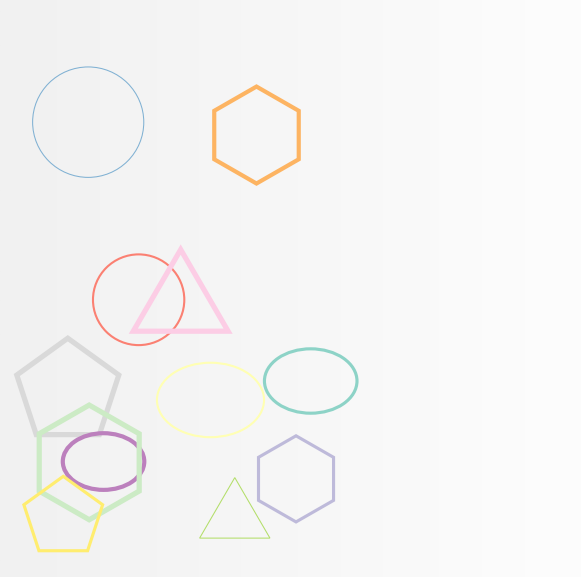[{"shape": "oval", "thickness": 1.5, "radius": 0.4, "center": [0.535, 0.339]}, {"shape": "oval", "thickness": 1, "radius": 0.46, "center": [0.362, 0.307]}, {"shape": "hexagon", "thickness": 1.5, "radius": 0.37, "center": [0.509, 0.17]}, {"shape": "circle", "thickness": 1, "radius": 0.39, "center": [0.239, 0.48]}, {"shape": "circle", "thickness": 0.5, "radius": 0.48, "center": [0.152, 0.788]}, {"shape": "hexagon", "thickness": 2, "radius": 0.42, "center": [0.441, 0.765]}, {"shape": "triangle", "thickness": 0.5, "radius": 0.35, "center": [0.404, 0.102]}, {"shape": "triangle", "thickness": 2.5, "radius": 0.47, "center": [0.311, 0.473]}, {"shape": "pentagon", "thickness": 2.5, "radius": 0.46, "center": [0.117, 0.321]}, {"shape": "oval", "thickness": 2, "radius": 0.35, "center": [0.178, 0.2]}, {"shape": "hexagon", "thickness": 2.5, "radius": 0.5, "center": [0.153, 0.198]}, {"shape": "pentagon", "thickness": 1.5, "radius": 0.36, "center": [0.109, 0.103]}]